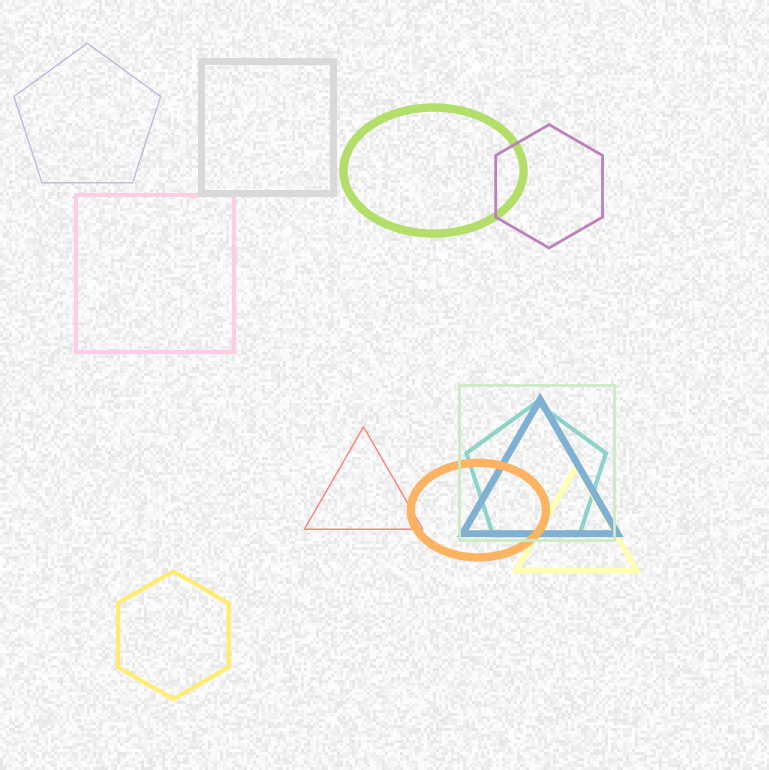[{"shape": "pentagon", "thickness": 1.5, "radius": 0.48, "center": [0.696, 0.382]}, {"shape": "triangle", "thickness": 2, "radius": 0.45, "center": [0.749, 0.304]}, {"shape": "pentagon", "thickness": 0.5, "radius": 0.5, "center": [0.113, 0.844]}, {"shape": "triangle", "thickness": 0.5, "radius": 0.44, "center": [0.472, 0.357]}, {"shape": "triangle", "thickness": 2.5, "radius": 0.58, "center": [0.701, 0.365]}, {"shape": "oval", "thickness": 3, "radius": 0.44, "center": [0.621, 0.338]}, {"shape": "oval", "thickness": 3, "radius": 0.58, "center": [0.563, 0.778]}, {"shape": "square", "thickness": 1.5, "radius": 0.51, "center": [0.201, 0.645]}, {"shape": "square", "thickness": 2.5, "radius": 0.43, "center": [0.347, 0.835]}, {"shape": "hexagon", "thickness": 1, "radius": 0.4, "center": [0.713, 0.758]}, {"shape": "square", "thickness": 1, "radius": 0.5, "center": [0.696, 0.399]}, {"shape": "hexagon", "thickness": 1.5, "radius": 0.41, "center": [0.225, 0.175]}]